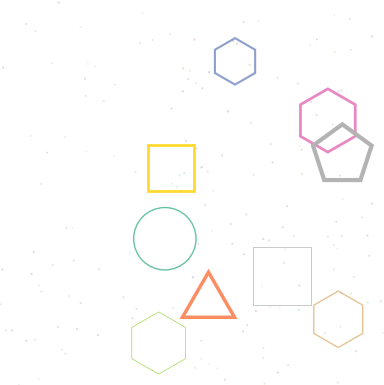[{"shape": "circle", "thickness": 1, "radius": 0.41, "center": [0.428, 0.38]}, {"shape": "triangle", "thickness": 2.5, "radius": 0.39, "center": [0.542, 0.215]}, {"shape": "hexagon", "thickness": 1.5, "radius": 0.3, "center": [0.61, 0.841]}, {"shape": "hexagon", "thickness": 2, "radius": 0.41, "center": [0.852, 0.687]}, {"shape": "hexagon", "thickness": 0.5, "radius": 0.4, "center": [0.412, 0.109]}, {"shape": "square", "thickness": 2, "radius": 0.3, "center": [0.445, 0.565]}, {"shape": "hexagon", "thickness": 1, "radius": 0.37, "center": [0.879, 0.171]}, {"shape": "square", "thickness": 0.5, "radius": 0.38, "center": [0.731, 0.283]}, {"shape": "pentagon", "thickness": 3, "radius": 0.4, "center": [0.889, 0.597]}]